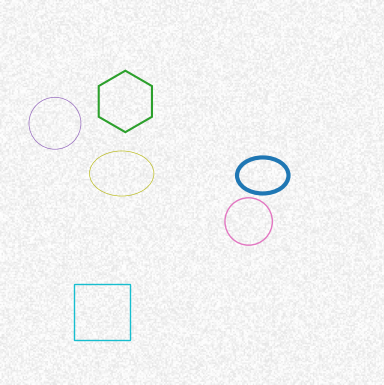[{"shape": "oval", "thickness": 3, "radius": 0.33, "center": [0.683, 0.544]}, {"shape": "hexagon", "thickness": 1.5, "radius": 0.4, "center": [0.326, 0.737]}, {"shape": "circle", "thickness": 0.5, "radius": 0.34, "center": [0.143, 0.68]}, {"shape": "circle", "thickness": 1, "radius": 0.31, "center": [0.646, 0.425]}, {"shape": "oval", "thickness": 0.5, "radius": 0.42, "center": [0.316, 0.549]}, {"shape": "square", "thickness": 1, "radius": 0.37, "center": [0.265, 0.19]}]